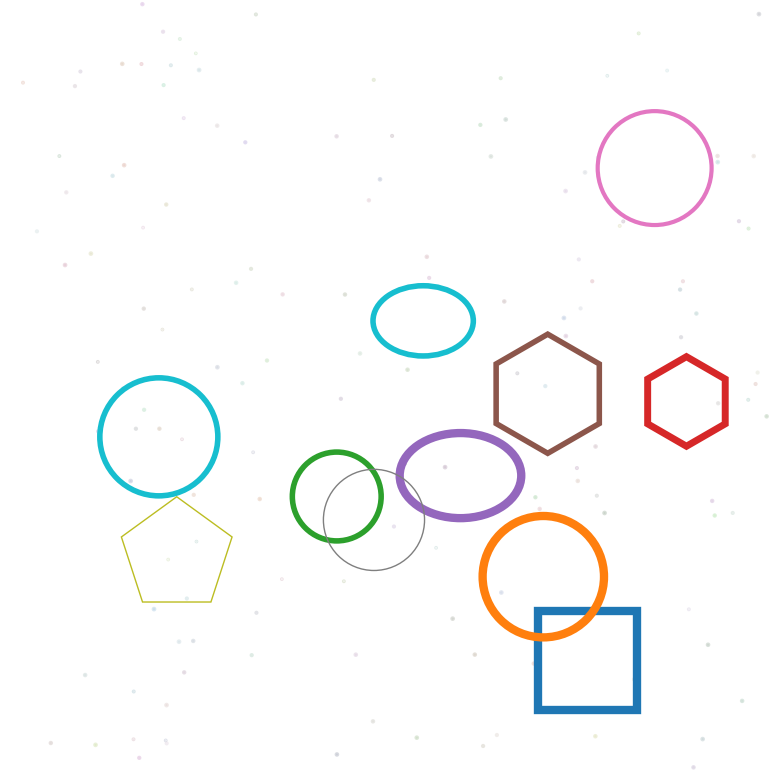[{"shape": "square", "thickness": 3, "radius": 0.32, "center": [0.763, 0.142]}, {"shape": "circle", "thickness": 3, "radius": 0.39, "center": [0.706, 0.251]}, {"shape": "circle", "thickness": 2, "radius": 0.29, "center": [0.437, 0.355]}, {"shape": "hexagon", "thickness": 2.5, "radius": 0.29, "center": [0.891, 0.479]}, {"shape": "oval", "thickness": 3, "radius": 0.39, "center": [0.598, 0.382]}, {"shape": "hexagon", "thickness": 2, "radius": 0.39, "center": [0.711, 0.489]}, {"shape": "circle", "thickness": 1.5, "radius": 0.37, "center": [0.85, 0.782]}, {"shape": "circle", "thickness": 0.5, "radius": 0.33, "center": [0.486, 0.325]}, {"shape": "pentagon", "thickness": 0.5, "radius": 0.38, "center": [0.23, 0.279]}, {"shape": "circle", "thickness": 2, "radius": 0.38, "center": [0.206, 0.433]}, {"shape": "oval", "thickness": 2, "radius": 0.33, "center": [0.55, 0.583]}]